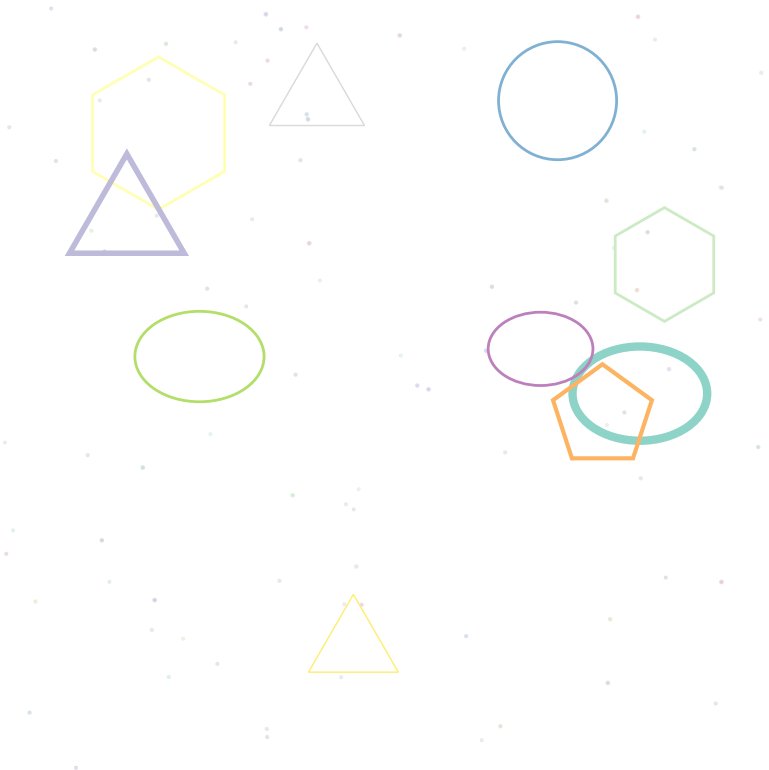[{"shape": "oval", "thickness": 3, "radius": 0.44, "center": [0.831, 0.489]}, {"shape": "hexagon", "thickness": 1, "radius": 0.5, "center": [0.206, 0.827]}, {"shape": "triangle", "thickness": 2, "radius": 0.43, "center": [0.165, 0.714]}, {"shape": "circle", "thickness": 1, "radius": 0.38, "center": [0.724, 0.869]}, {"shape": "pentagon", "thickness": 1.5, "radius": 0.34, "center": [0.782, 0.459]}, {"shape": "oval", "thickness": 1, "radius": 0.42, "center": [0.259, 0.537]}, {"shape": "triangle", "thickness": 0.5, "radius": 0.36, "center": [0.412, 0.873]}, {"shape": "oval", "thickness": 1, "radius": 0.34, "center": [0.702, 0.547]}, {"shape": "hexagon", "thickness": 1, "radius": 0.37, "center": [0.863, 0.657]}, {"shape": "triangle", "thickness": 0.5, "radius": 0.34, "center": [0.459, 0.161]}]